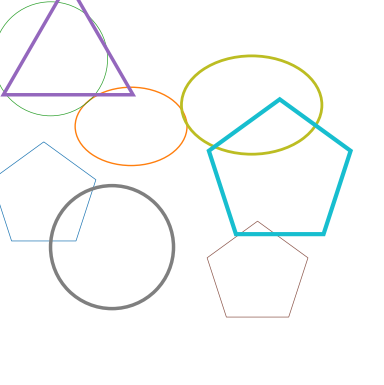[{"shape": "pentagon", "thickness": 0.5, "radius": 0.71, "center": [0.114, 0.489]}, {"shape": "oval", "thickness": 1, "radius": 0.73, "center": [0.34, 0.672]}, {"shape": "circle", "thickness": 0.5, "radius": 0.74, "center": [0.131, 0.847]}, {"shape": "triangle", "thickness": 2.5, "radius": 0.97, "center": [0.177, 0.851]}, {"shape": "pentagon", "thickness": 0.5, "radius": 0.69, "center": [0.669, 0.288]}, {"shape": "circle", "thickness": 2.5, "radius": 0.8, "center": [0.291, 0.358]}, {"shape": "oval", "thickness": 2, "radius": 0.91, "center": [0.654, 0.727]}, {"shape": "pentagon", "thickness": 3, "radius": 0.97, "center": [0.727, 0.548]}]